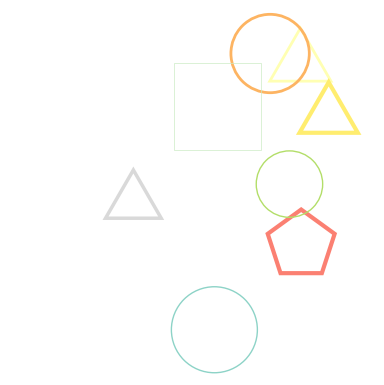[{"shape": "circle", "thickness": 1, "radius": 0.56, "center": [0.557, 0.144]}, {"shape": "triangle", "thickness": 2, "radius": 0.46, "center": [0.78, 0.835]}, {"shape": "pentagon", "thickness": 3, "radius": 0.46, "center": [0.782, 0.364]}, {"shape": "circle", "thickness": 2, "radius": 0.51, "center": [0.702, 0.861]}, {"shape": "circle", "thickness": 1, "radius": 0.43, "center": [0.752, 0.522]}, {"shape": "triangle", "thickness": 2.5, "radius": 0.42, "center": [0.346, 0.475]}, {"shape": "square", "thickness": 0.5, "radius": 0.57, "center": [0.565, 0.723]}, {"shape": "triangle", "thickness": 3, "radius": 0.44, "center": [0.854, 0.699]}]